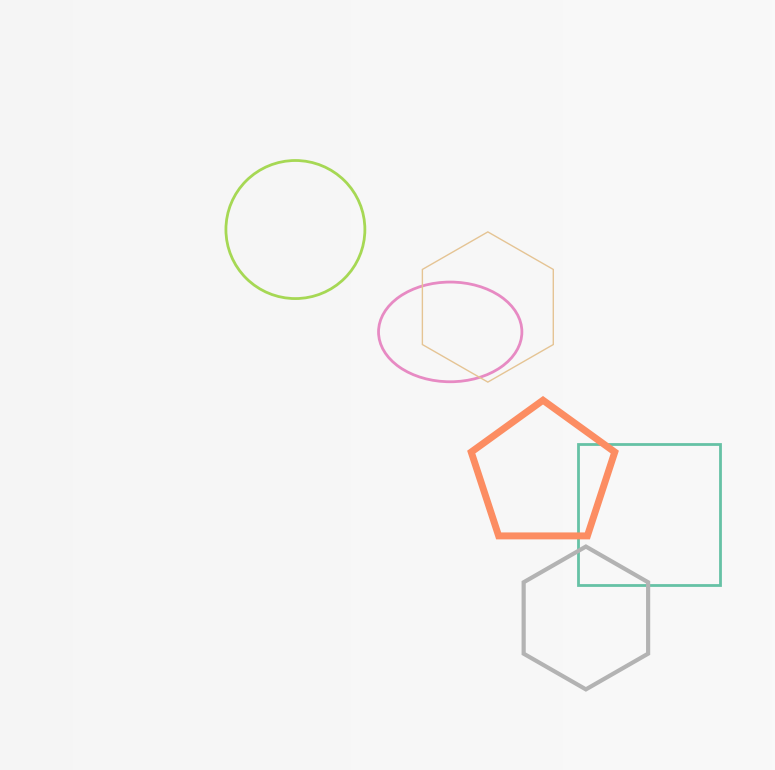[{"shape": "square", "thickness": 1, "radius": 0.46, "center": [0.837, 0.332]}, {"shape": "pentagon", "thickness": 2.5, "radius": 0.49, "center": [0.701, 0.383]}, {"shape": "oval", "thickness": 1, "radius": 0.46, "center": [0.581, 0.569]}, {"shape": "circle", "thickness": 1, "radius": 0.45, "center": [0.381, 0.702]}, {"shape": "hexagon", "thickness": 0.5, "radius": 0.49, "center": [0.629, 0.601]}, {"shape": "hexagon", "thickness": 1.5, "radius": 0.46, "center": [0.756, 0.197]}]